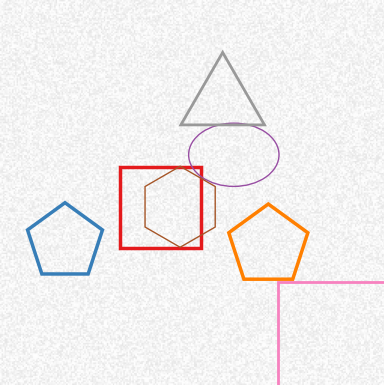[{"shape": "square", "thickness": 2.5, "radius": 0.53, "center": [0.417, 0.461]}, {"shape": "pentagon", "thickness": 2.5, "radius": 0.51, "center": [0.169, 0.371]}, {"shape": "oval", "thickness": 1, "radius": 0.59, "center": [0.607, 0.598]}, {"shape": "pentagon", "thickness": 2.5, "radius": 0.54, "center": [0.697, 0.362]}, {"shape": "hexagon", "thickness": 1, "radius": 0.53, "center": [0.468, 0.463]}, {"shape": "square", "thickness": 2, "radius": 0.71, "center": [0.864, 0.125]}, {"shape": "triangle", "thickness": 2, "radius": 0.63, "center": [0.578, 0.738]}]